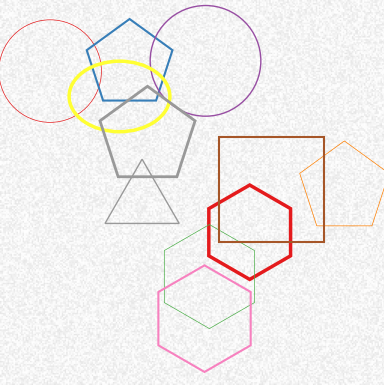[{"shape": "hexagon", "thickness": 2.5, "radius": 0.61, "center": [0.649, 0.397]}, {"shape": "circle", "thickness": 0.5, "radius": 0.67, "center": [0.13, 0.815]}, {"shape": "pentagon", "thickness": 1.5, "radius": 0.59, "center": [0.337, 0.834]}, {"shape": "hexagon", "thickness": 0.5, "radius": 0.68, "center": [0.544, 0.282]}, {"shape": "circle", "thickness": 1, "radius": 0.72, "center": [0.534, 0.842]}, {"shape": "pentagon", "thickness": 0.5, "radius": 0.61, "center": [0.894, 0.512]}, {"shape": "oval", "thickness": 2.5, "radius": 0.65, "center": [0.31, 0.749]}, {"shape": "square", "thickness": 1.5, "radius": 0.68, "center": [0.705, 0.508]}, {"shape": "hexagon", "thickness": 1.5, "radius": 0.69, "center": [0.531, 0.172]}, {"shape": "triangle", "thickness": 1, "radius": 0.56, "center": [0.369, 0.475]}, {"shape": "pentagon", "thickness": 2, "radius": 0.65, "center": [0.383, 0.646]}]